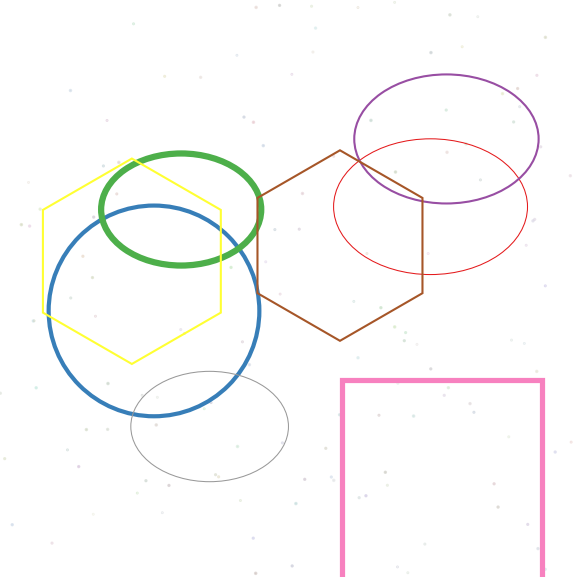[{"shape": "oval", "thickness": 0.5, "radius": 0.84, "center": [0.746, 0.641]}, {"shape": "circle", "thickness": 2, "radius": 0.91, "center": [0.267, 0.461]}, {"shape": "oval", "thickness": 3, "radius": 0.69, "center": [0.314, 0.636]}, {"shape": "oval", "thickness": 1, "radius": 0.8, "center": [0.773, 0.759]}, {"shape": "hexagon", "thickness": 1, "radius": 0.89, "center": [0.228, 0.547]}, {"shape": "hexagon", "thickness": 1, "radius": 0.82, "center": [0.589, 0.574]}, {"shape": "square", "thickness": 2.5, "radius": 0.87, "center": [0.766, 0.167]}, {"shape": "oval", "thickness": 0.5, "radius": 0.68, "center": [0.363, 0.261]}]